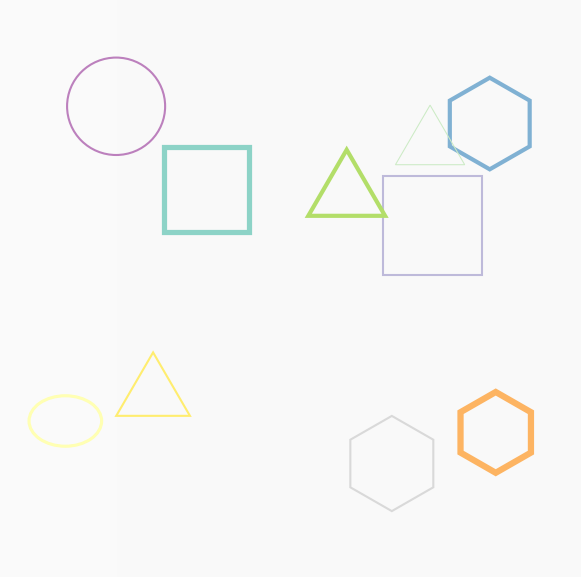[{"shape": "square", "thickness": 2.5, "radius": 0.37, "center": [0.355, 0.671]}, {"shape": "oval", "thickness": 1.5, "radius": 0.31, "center": [0.112, 0.27]}, {"shape": "square", "thickness": 1, "radius": 0.43, "center": [0.743, 0.609]}, {"shape": "hexagon", "thickness": 2, "radius": 0.4, "center": [0.843, 0.785]}, {"shape": "hexagon", "thickness": 3, "radius": 0.35, "center": [0.853, 0.25]}, {"shape": "triangle", "thickness": 2, "radius": 0.38, "center": [0.596, 0.664]}, {"shape": "hexagon", "thickness": 1, "radius": 0.41, "center": [0.674, 0.197]}, {"shape": "circle", "thickness": 1, "radius": 0.42, "center": [0.2, 0.815]}, {"shape": "triangle", "thickness": 0.5, "radius": 0.34, "center": [0.74, 0.748]}, {"shape": "triangle", "thickness": 1, "radius": 0.37, "center": [0.263, 0.316]}]